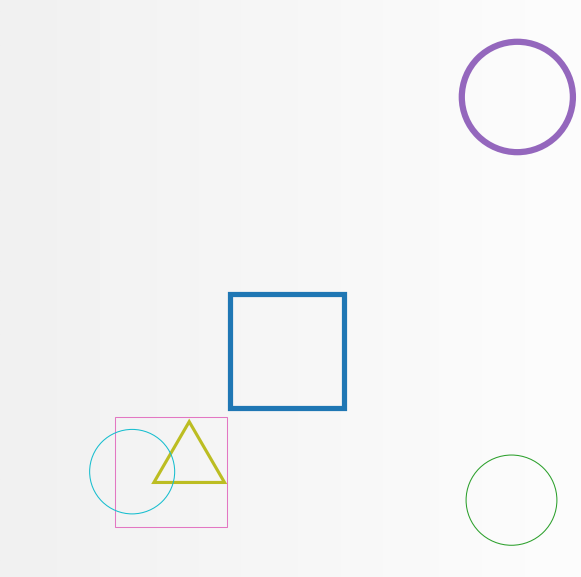[{"shape": "square", "thickness": 2.5, "radius": 0.49, "center": [0.494, 0.392]}, {"shape": "circle", "thickness": 0.5, "radius": 0.39, "center": [0.88, 0.133]}, {"shape": "circle", "thickness": 3, "radius": 0.48, "center": [0.89, 0.831]}, {"shape": "square", "thickness": 0.5, "radius": 0.48, "center": [0.294, 0.182]}, {"shape": "triangle", "thickness": 1.5, "radius": 0.35, "center": [0.326, 0.199]}, {"shape": "circle", "thickness": 0.5, "radius": 0.37, "center": [0.227, 0.182]}]